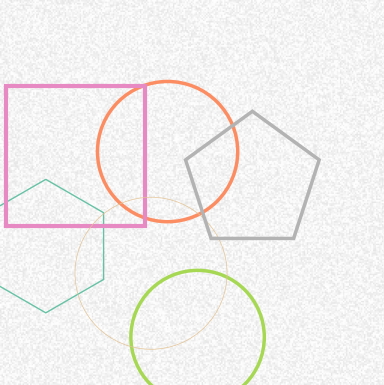[{"shape": "hexagon", "thickness": 1, "radius": 0.87, "center": [0.119, 0.361]}, {"shape": "circle", "thickness": 2.5, "radius": 0.91, "center": [0.435, 0.606]}, {"shape": "square", "thickness": 3, "radius": 0.91, "center": [0.196, 0.595]}, {"shape": "circle", "thickness": 2.5, "radius": 0.87, "center": [0.513, 0.124]}, {"shape": "circle", "thickness": 0.5, "radius": 0.99, "center": [0.392, 0.29]}, {"shape": "pentagon", "thickness": 2.5, "radius": 0.91, "center": [0.655, 0.528]}]